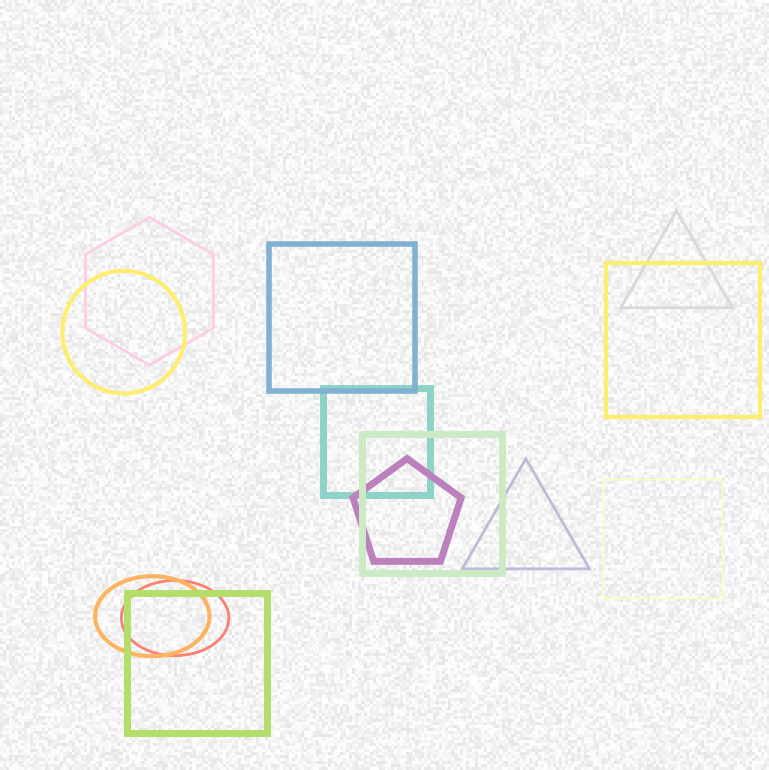[{"shape": "square", "thickness": 2.5, "radius": 0.35, "center": [0.489, 0.427]}, {"shape": "square", "thickness": 0.5, "radius": 0.39, "center": [0.861, 0.3]}, {"shape": "triangle", "thickness": 1, "radius": 0.48, "center": [0.683, 0.309]}, {"shape": "oval", "thickness": 1, "radius": 0.35, "center": [0.227, 0.197]}, {"shape": "square", "thickness": 2, "radius": 0.48, "center": [0.444, 0.587]}, {"shape": "oval", "thickness": 1.5, "radius": 0.37, "center": [0.198, 0.2]}, {"shape": "square", "thickness": 2.5, "radius": 0.45, "center": [0.256, 0.139]}, {"shape": "hexagon", "thickness": 1, "radius": 0.48, "center": [0.194, 0.622]}, {"shape": "triangle", "thickness": 1, "radius": 0.42, "center": [0.879, 0.642]}, {"shape": "pentagon", "thickness": 2.5, "radius": 0.37, "center": [0.529, 0.331]}, {"shape": "square", "thickness": 2.5, "radius": 0.45, "center": [0.561, 0.346]}, {"shape": "square", "thickness": 1.5, "radius": 0.5, "center": [0.887, 0.559]}, {"shape": "circle", "thickness": 1.5, "radius": 0.4, "center": [0.161, 0.569]}]